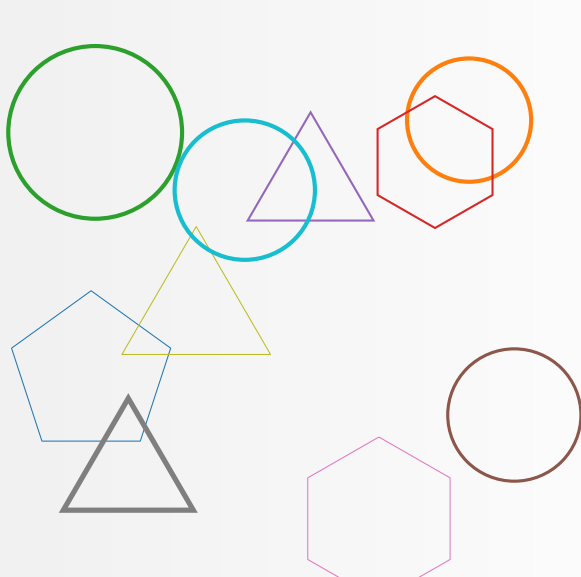[{"shape": "pentagon", "thickness": 0.5, "radius": 0.72, "center": [0.157, 0.352]}, {"shape": "circle", "thickness": 2, "radius": 0.53, "center": [0.807, 0.791]}, {"shape": "circle", "thickness": 2, "radius": 0.75, "center": [0.164, 0.77]}, {"shape": "hexagon", "thickness": 1, "radius": 0.57, "center": [0.748, 0.718]}, {"shape": "triangle", "thickness": 1, "radius": 0.62, "center": [0.534, 0.68]}, {"shape": "circle", "thickness": 1.5, "radius": 0.57, "center": [0.885, 0.28]}, {"shape": "hexagon", "thickness": 0.5, "radius": 0.71, "center": [0.652, 0.101]}, {"shape": "triangle", "thickness": 2.5, "radius": 0.65, "center": [0.221, 0.18]}, {"shape": "triangle", "thickness": 0.5, "radius": 0.74, "center": [0.338, 0.459]}, {"shape": "circle", "thickness": 2, "radius": 0.6, "center": [0.421, 0.67]}]